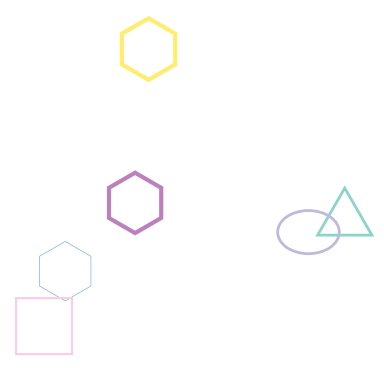[{"shape": "triangle", "thickness": 2, "radius": 0.41, "center": [0.895, 0.43]}, {"shape": "oval", "thickness": 2, "radius": 0.4, "center": [0.801, 0.397]}, {"shape": "hexagon", "thickness": 0.5, "radius": 0.39, "center": [0.169, 0.296]}, {"shape": "square", "thickness": 1.5, "radius": 0.37, "center": [0.113, 0.153]}, {"shape": "hexagon", "thickness": 3, "radius": 0.39, "center": [0.351, 0.473]}, {"shape": "hexagon", "thickness": 3, "radius": 0.4, "center": [0.386, 0.873]}]